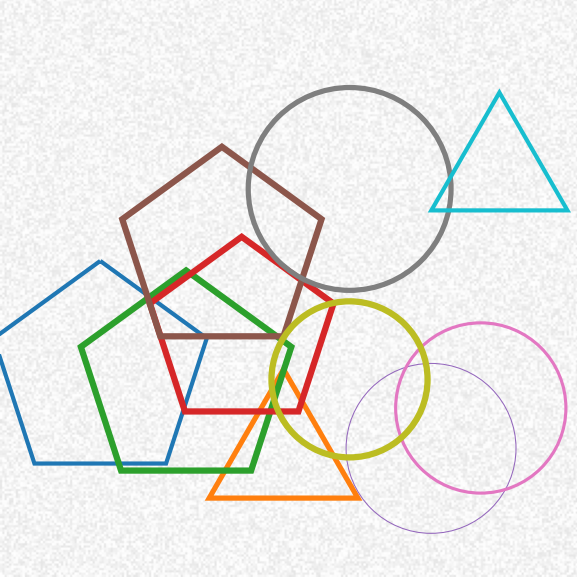[{"shape": "pentagon", "thickness": 2, "radius": 0.97, "center": [0.174, 0.353]}, {"shape": "triangle", "thickness": 2.5, "radius": 0.74, "center": [0.491, 0.211]}, {"shape": "pentagon", "thickness": 3, "radius": 0.96, "center": [0.322, 0.339]}, {"shape": "pentagon", "thickness": 3, "radius": 0.84, "center": [0.419, 0.422]}, {"shape": "circle", "thickness": 0.5, "radius": 0.74, "center": [0.746, 0.223]}, {"shape": "pentagon", "thickness": 3, "radius": 0.91, "center": [0.384, 0.564]}, {"shape": "circle", "thickness": 1.5, "radius": 0.74, "center": [0.833, 0.293]}, {"shape": "circle", "thickness": 2.5, "radius": 0.88, "center": [0.605, 0.672]}, {"shape": "circle", "thickness": 3, "radius": 0.68, "center": [0.605, 0.342]}, {"shape": "triangle", "thickness": 2, "radius": 0.68, "center": [0.865, 0.703]}]